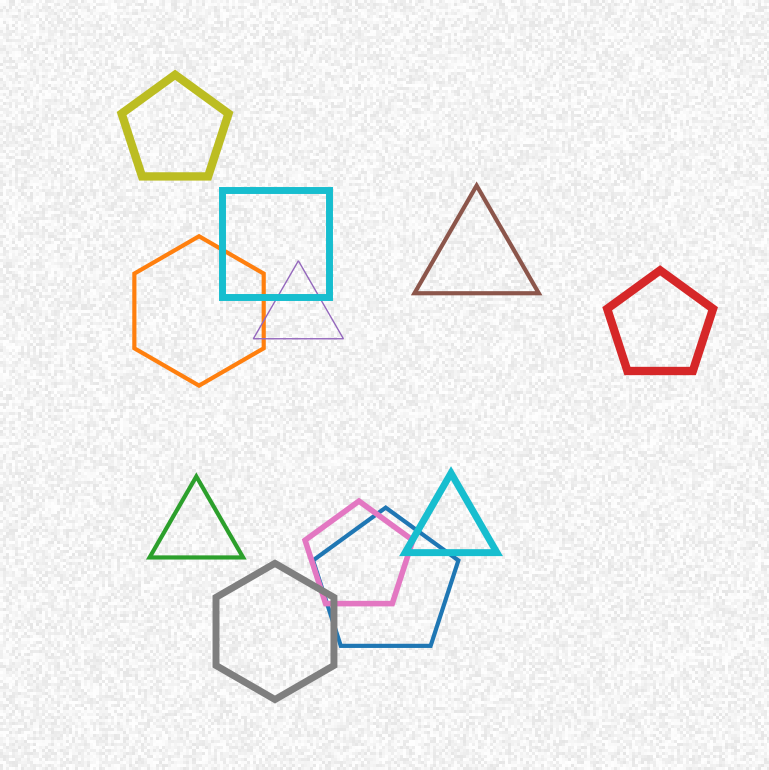[{"shape": "pentagon", "thickness": 1.5, "radius": 0.5, "center": [0.501, 0.242]}, {"shape": "hexagon", "thickness": 1.5, "radius": 0.48, "center": [0.258, 0.596]}, {"shape": "triangle", "thickness": 1.5, "radius": 0.35, "center": [0.255, 0.311]}, {"shape": "pentagon", "thickness": 3, "radius": 0.36, "center": [0.857, 0.577]}, {"shape": "triangle", "thickness": 0.5, "radius": 0.34, "center": [0.388, 0.594]}, {"shape": "triangle", "thickness": 1.5, "radius": 0.47, "center": [0.619, 0.666]}, {"shape": "pentagon", "thickness": 2, "radius": 0.37, "center": [0.466, 0.276]}, {"shape": "hexagon", "thickness": 2.5, "radius": 0.44, "center": [0.357, 0.18]}, {"shape": "pentagon", "thickness": 3, "radius": 0.36, "center": [0.227, 0.83]}, {"shape": "square", "thickness": 2.5, "radius": 0.35, "center": [0.358, 0.684]}, {"shape": "triangle", "thickness": 2.5, "radius": 0.34, "center": [0.586, 0.317]}]